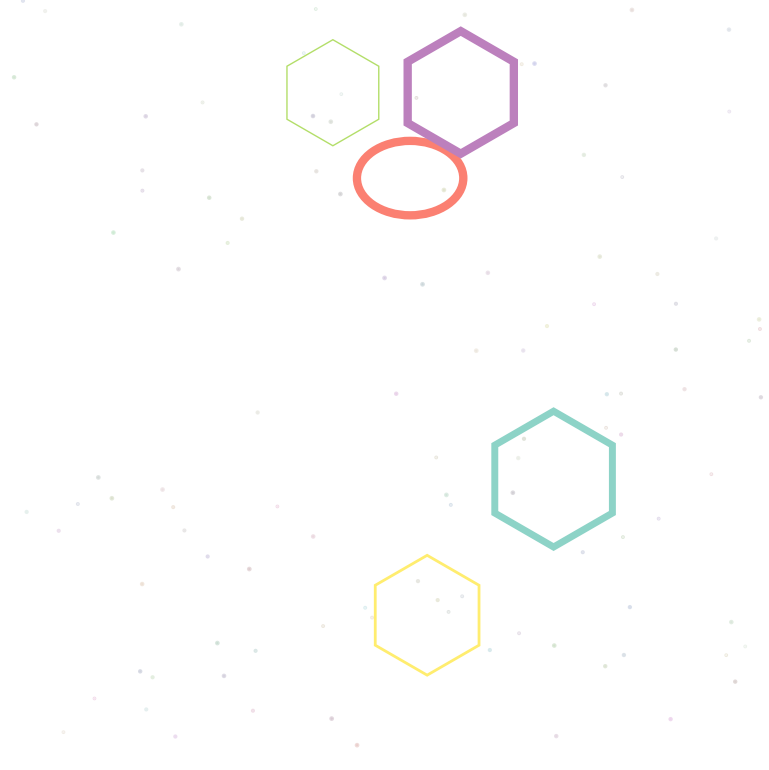[{"shape": "hexagon", "thickness": 2.5, "radius": 0.44, "center": [0.719, 0.378]}, {"shape": "oval", "thickness": 3, "radius": 0.35, "center": [0.533, 0.769]}, {"shape": "hexagon", "thickness": 0.5, "radius": 0.34, "center": [0.432, 0.88]}, {"shape": "hexagon", "thickness": 3, "radius": 0.4, "center": [0.598, 0.88]}, {"shape": "hexagon", "thickness": 1, "radius": 0.39, "center": [0.555, 0.201]}]